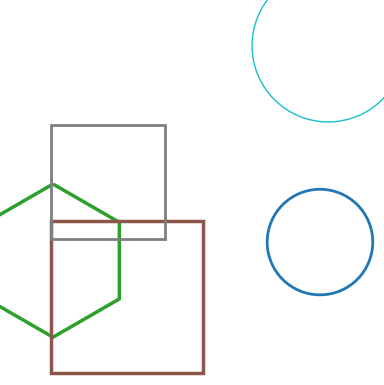[{"shape": "circle", "thickness": 2, "radius": 0.69, "center": [0.831, 0.371]}, {"shape": "hexagon", "thickness": 2.5, "radius": 0.99, "center": [0.138, 0.323]}, {"shape": "square", "thickness": 2.5, "radius": 0.99, "center": [0.331, 0.229]}, {"shape": "square", "thickness": 2, "radius": 0.74, "center": [0.281, 0.528]}, {"shape": "circle", "thickness": 1, "radius": 0.99, "center": [0.853, 0.881]}]